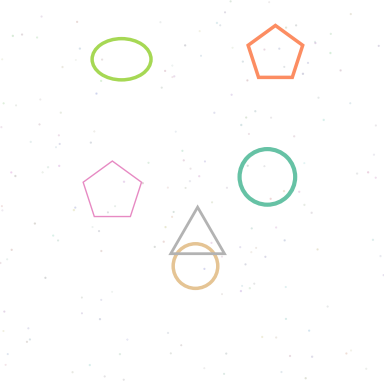[{"shape": "circle", "thickness": 3, "radius": 0.36, "center": [0.694, 0.541]}, {"shape": "pentagon", "thickness": 2.5, "radius": 0.37, "center": [0.715, 0.859]}, {"shape": "pentagon", "thickness": 1, "radius": 0.4, "center": [0.292, 0.502]}, {"shape": "oval", "thickness": 2.5, "radius": 0.38, "center": [0.316, 0.846]}, {"shape": "circle", "thickness": 2.5, "radius": 0.29, "center": [0.508, 0.309]}, {"shape": "triangle", "thickness": 2, "radius": 0.4, "center": [0.513, 0.381]}]